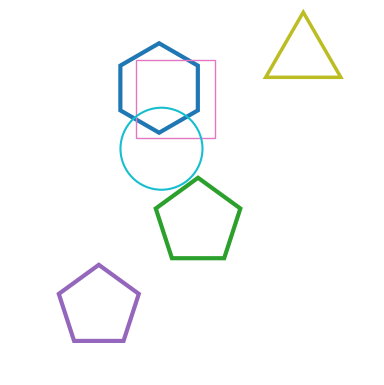[{"shape": "hexagon", "thickness": 3, "radius": 0.58, "center": [0.413, 0.771]}, {"shape": "pentagon", "thickness": 3, "radius": 0.58, "center": [0.514, 0.423]}, {"shape": "pentagon", "thickness": 3, "radius": 0.55, "center": [0.257, 0.203]}, {"shape": "square", "thickness": 1, "radius": 0.51, "center": [0.456, 0.742]}, {"shape": "triangle", "thickness": 2.5, "radius": 0.56, "center": [0.788, 0.856]}, {"shape": "circle", "thickness": 1.5, "radius": 0.53, "center": [0.419, 0.614]}]